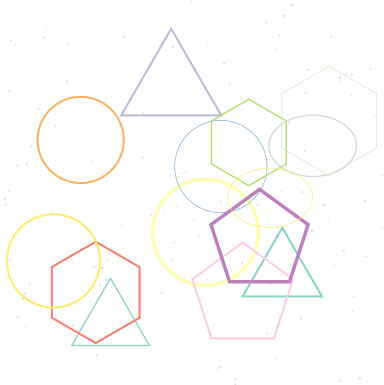[{"shape": "triangle", "thickness": 1.5, "radius": 0.6, "center": [0.733, 0.289]}, {"shape": "triangle", "thickness": 1, "radius": 0.58, "center": [0.287, 0.161]}, {"shape": "circle", "thickness": 2.5, "radius": 0.69, "center": [0.534, 0.397]}, {"shape": "triangle", "thickness": 1.5, "radius": 0.75, "center": [0.445, 0.775]}, {"shape": "hexagon", "thickness": 1.5, "radius": 0.66, "center": [0.249, 0.241]}, {"shape": "circle", "thickness": 0.5, "radius": 0.6, "center": [0.574, 0.568]}, {"shape": "circle", "thickness": 1.5, "radius": 0.56, "center": [0.21, 0.636]}, {"shape": "hexagon", "thickness": 1, "radius": 0.56, "center": [0.646, 0.63]}, {"shape": "pentagon", "thickness": 1.5, "radius": 0.69, "center": [0.63, 0.232]}, {"shape": "oval", "thickness": 1, "radius": 0.57, "center": [0.812, 0.621]}, {"shape": "pentagon", "thickness": 2.5, "radius": 0.66, "center": [0.674, 0.376]}, {"shape": "hexagon", "thickness": 0.5, "radius": 0.71, "center": [0.855, 0.686]}, {"shape": "circle", "thickness": 1.5, "radius": 0.61, "center": [0.139, 0.322]}, {"shape": "oval", "thickness": 0.5, "radius": 0.55, "center": [0.702, 0.486]}]